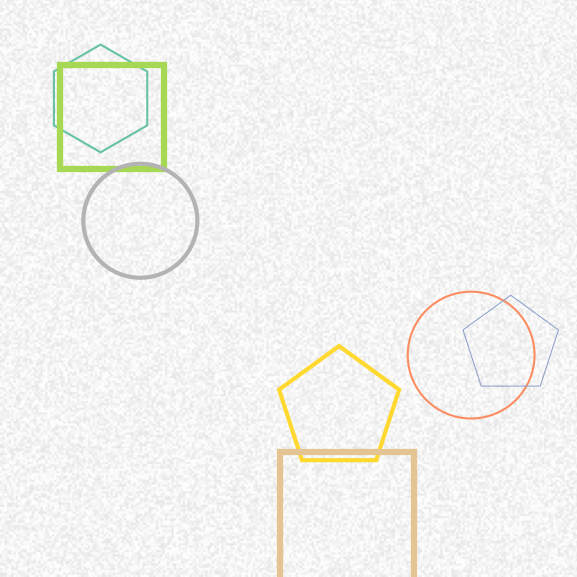[{"shape": "hexagon", "thickness": 1, "radius": 0.47, "center": [0.174, 0.829]}, {"shape": "circle", "thickness": 1, "radius": 0.55, "center": [0.816, 0.384]}, {"shape": "pentagon", "thickness": 0.5, "radius": 0.43, "center": [0.884, 0.401]}, {"shape": "square", "thickness": 3, "radius": 0.45, "center": [0.193, 0.796]}, {"shape": "pentagon", "thickness": 2, "radius": 0.55, "center": [0.587, 0.291]}, {"shape": "square", "thickness": 3, "radius": 0.58, "center": [0.601, 0.101]}, {"shape": "circle", "thickness": 2, "radius": 0.49, "center": [0.243, 0.617]}]